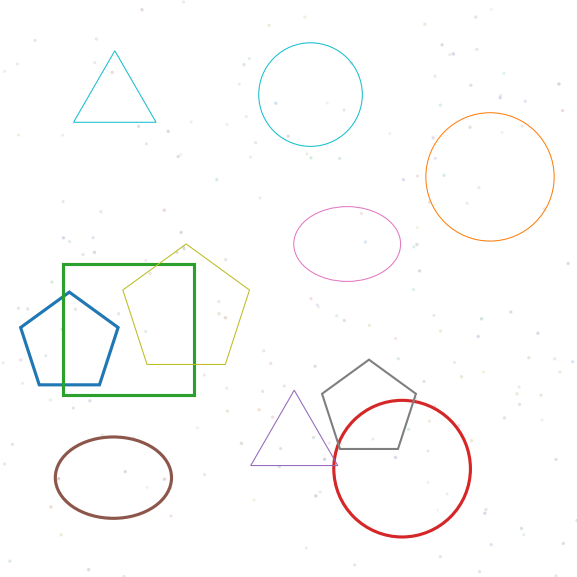[{"shape": "pentagon", "thickness": 1.5, "radius": 0.44, "center": [0.12, 0.405]}, {"shape": "circle", "thickness": 0.5, "radius": 0.56, "center": [0.848, 0.693]}, {"shape": "square", "thickness": 1.5, "radius": 0.57, "center": [0.223, 0.428]}, {"shape": "circle", "thickness": 1.5, "radius": 0.59, "center": [0.696, 0.188]}, {"shape": "triangle", "thickness": 0.5, "radius": 0.44, "center": [0.51, 0.236]}, {"shape": "oval", "thickness": 1.5, "radius": 0.5, "center": [0.196, 0.172]}, {"shape": "oval", "thickness": 0.5, "radius": 0.46, "center": [0.601, 0.577]}, {"shape": "pentagon", "thickness": 1, "radius": 0.43, "center": [0.639, 0.291]}, {"shape": "pentagon", "thickness": 0.5, "radius": 0.58, "center": [0.322, 0.461]}, {"shape": "triangle", "thickness": 0.5, "radius": 0.41, "center": [0.199, 0.829]}, {"shape": "circle", "thickness": 0.5, "radius": 0.45, "center": [0.538, 0.835]}]